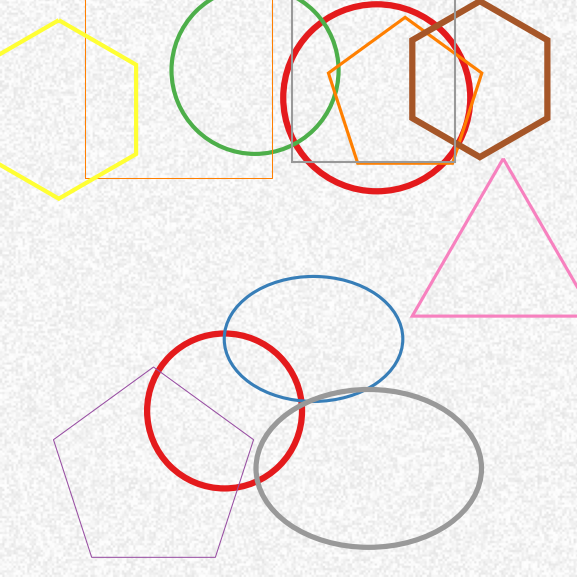[{"shape": "circle", "thickness": 3, "radius": 0.81, "center": [0.652, 0.83]}, {"shape": "circle", "thickness": 3, "radius": 0.67, "center": [0.389, 0.287]}, {"shape": "oval", "thickness": 1.5, "radius": 0.77, "center": [0.543, 0.412]}, {"shape": "circle", "thickness": 2, "radius": 0.72, "center": [0.442, 0.877]}, {"shape": "pentagon", "thickness": 0.5, "radius": 0.91, "center": [0.266, 0.181]}, {"shape": "pentagon", "thickness": 1.5, "radius": 0.7, "center": [0.702, 0.829]}, {"shape": "square", "thickness": 0.5, "radius": 0.81, "center": [0.309, 0.853]}, {"shape": "hexagon", "thickness": 2, "radius": 0.77, "center": [0.102, 0.81]}, {"shape": "hexagon", "thickness": 3, "radius": 0.68, "center": [0.831, 0.862]}, {"shape": "triangle", "thickness": 1.5, "radius": 0.91, "center": [0.871, 0.543]}, {"shape": "square", "thickness": 1, "radius": 0.71, "center": [0.647, 0.859]}, {"shape": "oval", "thickness": 2.5, "radius": 0.98, "center": [0.639, 0.188]}]